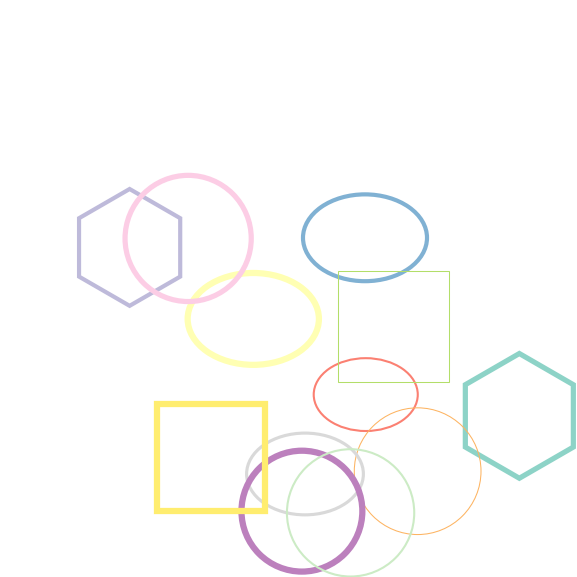[{"shape": "hexagon", "thickness": 2.5, "radius": 0.54, "center": [0.899, 0.279]}, {"shape": "oval", "thickness": 3, "radius": 0.57, "center": [0.439, 0.447]}, {"shape": "hexagon", "thickness": 2, "radius": 0.51, "center": [0.224, 0.571]}, {"shape": "oval", "thickness": 1, "radius": 0.45, "center": [0.633, 0.316]}, {"shape": "oval", "thickness": 2, "radius": 0.54, "center": [0.632, 0.587]}, {"shape": "circle", "thickness": 0.5, "radius": 0.55, "center": [0.723, 0.183]}, {"shape": "square", "thickness": 0.5, "radius": 0.48, "center": [0.682, 0.433]}, {"shape": "circle", "thickness": 2.5, "radius": 0.55, "center": [0.326, 0.586]}, {"shape": "oval", "thickness": 1.5, "radius": 0.51, "center": [0.528, 0.178]}, {"shape": "circle", "thickness": 3, "radius": 0.52, "center": [0.523, 0.114]}, {"shape": "circle", "thickness": 1, "radius": 0.55, "center": [0.607, 0.111]}, {"shape": "square", "thickness": 3, "radius": 0.47, "center": [0.365, 0.207]}]